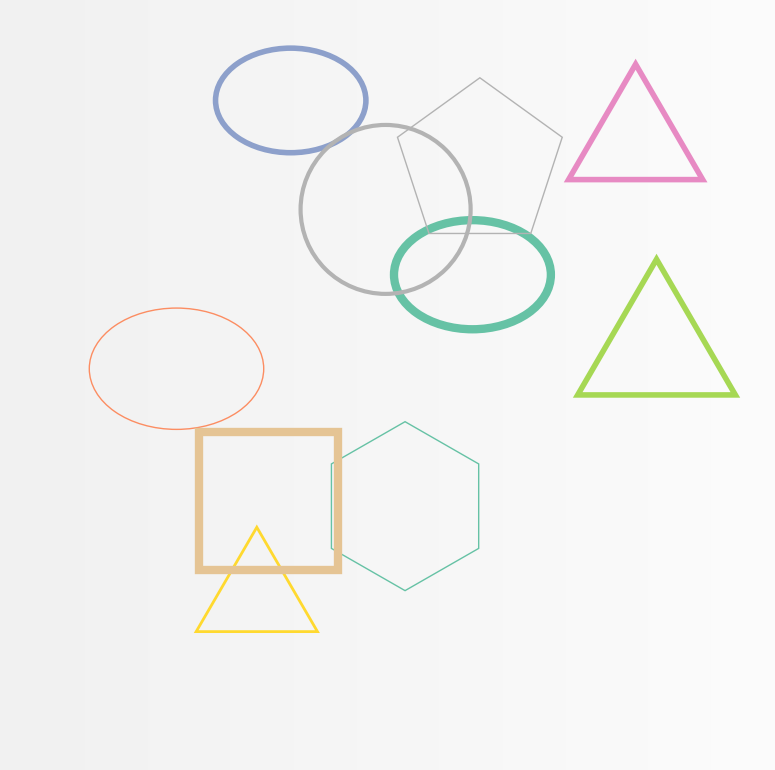[{"shape": "hexagon", "thickness": 0.5, "radius": 0.55, "center": [0.523, 0.343]}, {"shape": "oval", "thickness": 3, "radius": 0.51, "center": [0.61, 0.643]}, {"shape": "oval", "thickness": 0.5, "radius": 0.56, "center": [0.228, 0.521]}, {"shape": "oval", "thickness": 2, "radius": 0.49, "center": [0.375, 0.87]}, {"shape": "triangle", "thickness": 2, "radius": 0.5, "center": [0.82, 0.817]}, {"shape": "triangle", "thickness": 2, "radius": 0.59, "center": [0.847, 0.546]}, {"shape": "triangle", "thickness": 1, "radius": 0.45, "center": [0.331, 0.225]}, {"shape": "square", "thickness": 3, "radius": 0.45, "center": [0.346, 0.349]}, {"shape": "pentagon", "thickness": 0.5, "radius": 0.56, "center": [0.619, 0.787]}, {"shape": "circle", "thickness": 1.5, "radius": 0.55, "center": [0.498, 0.728]}]